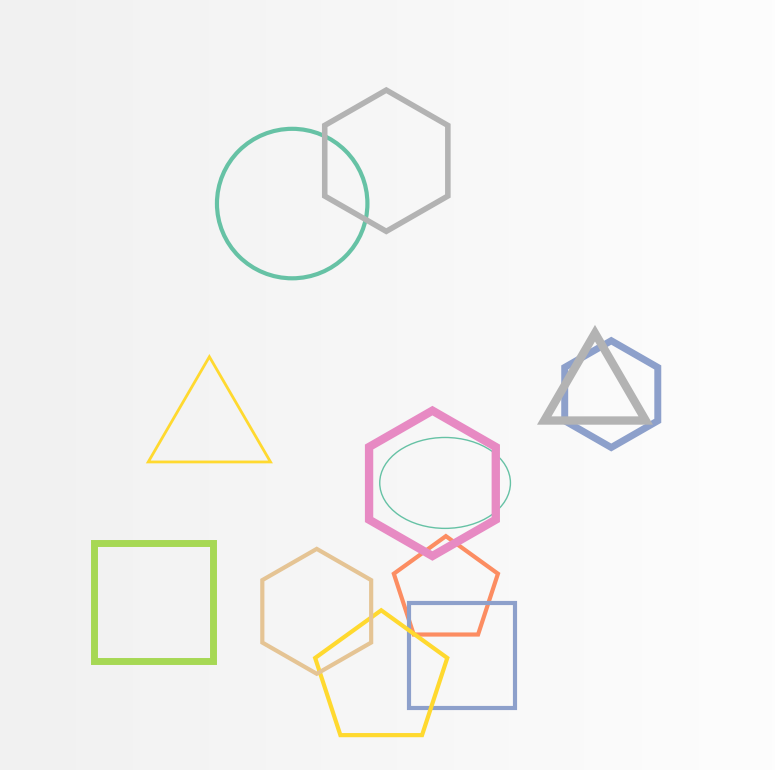[{"shape": "oval", "thickness": 0.5, "radius": 0.42, "center": [0.574, 0.373]}, {"shape": "circle", "thickness": 1.5, "radius": 0.49, "center": [0.377, 0.736]}, {"shape": "pentagon", "thickness": 1.5, "radius": 0.35, "center": [0.575, 0.233]}, {"shape": "hexagon", "thickness": 2.5, "radius": 0.35, "center": [0.789, 0.488]}, {"shape": "square", "thickness": 1.5, "radius": 0.34, "center": [0.596, 0.148]}, {"shape": "hexagon", "thickness": 3, "radius": 0.47, "center": [0.558, 0.372]}, {"shape": "square", "thickness": 2.5, "radius": 0.38, "center": [0.199, 0.218]}, {"shape": "pentagon", "thickness": 1.5, "radius": 0.45, "center": [0.492, 0.118]}, {"shape": "triangle", "thickness": 1, "radius": 0.46, "center": [0.27, 0.446]}, {"shape": "hexagon", "thickness": 1.5, "radius": 0.41, "center": [0.409, 0.206]}, {"shape": "triangle", "thickness": 3, "radius": 0.38, "center": [0.768, 0.492]}, {"shape": "hexagon", "thickness": 2, "radius": 0.46, "center": [0.498, 0.791]}]